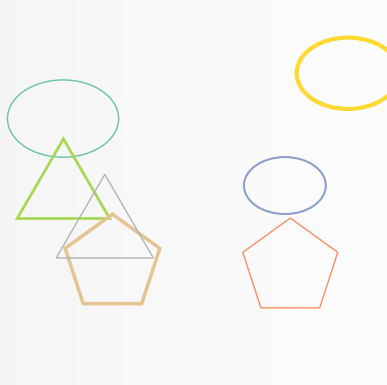[{"shape": "oval", "thickness": 1, "radius": 0.72, "center": [0.163, 0.692]}, {"shape": "pentagon", "thickness": 1, "radius": 0.64, "center": [0.749, 0.305]}, {"shape": "oval", "thickness": 1.5, "radius": 0.53, "center": [0.735, 0.518]}, {"shape": "triangle", "thickness": 2, "radius": 0.69, "center": [0.164, 0.501]}, {"shape": "oval", "thickness": 3, "radius": 0.66, "center": [0.898, 0.81]}, {"shape": "pentagon", "thickness": 2.5, "radius": 0.64, "center": [0.29, 0.315]}, {"shape": "triangle", "thickness": 1, "radius": 0.72, "center": [0.27, 0.402]}]